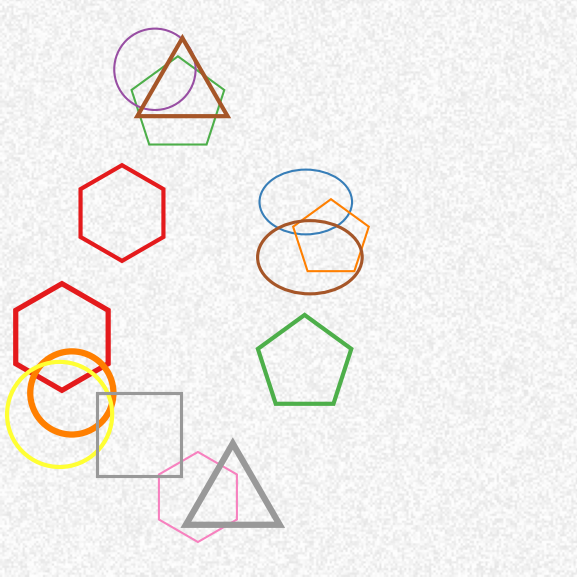[{"shape": "hexagon", "thickness": 2.5, "radius": 0.46, "center": [0.107, 0.416]}, {"shape": "hexagon", "thickness": 2, "radius": 0.41, "center": [0.211, 0.63]}, {"shape": "oval", "thickness": 1, "radius": 0.4, "center": [0.529, 0.649]}, {"shape": "pentagon", "thickness": 1, "radius": 0.42, "center": [0.308, 0.817]}, {"shape": "pentagon", "thickness": 2, "radius": 0.43, "center": [0.527, 0.369]}, {"shape": "circle", "thickness": 1, "radius": 0.35, "center": [0.268, 0.879]}, {"shape": "circle", "thickness": 3, "radius": 0.36, "center": [0.124, 0.319]}, {"shape": "pentagon", "thickness": 1, "radius": 0.34, "center": [0.573, 0.585]}, {"shape": "circle", "thickness": 2, "radius": 0.46, "center": [0.103, 0.282]}, {"shape": "triangle", "thickness": 2, "radius": 0.45, "center": [0.316, 0.843]}, {"shape": "oval", "thickness": 1.5, "radius": 0.45, "center": [0.537, 0.554]}, {"shape": "hexagon", "thickness": 1, "radius": 0.39, "center": [0.343, 0.139]}, {"shape": "square", "thickness": 1.5, "radius": 0.36, "center": [0.241, 0.247]}, {"shape": "triangle", "thickness": 3, "radius": 0.47, "center": [0.403, 0.137]}]